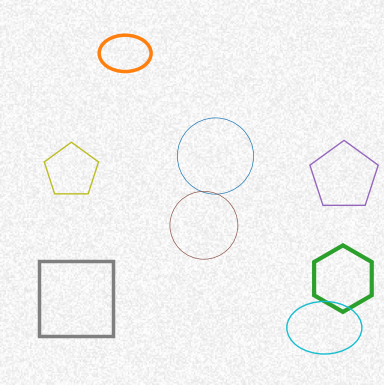[{"shape": "circle", "thickness": 0.5, "radius": 0.5, "center": [0.56, 0.595]}, {"shape": "oval", "thickness": 2.5, "radius": 0.34, "center": [0.325, 0.861]}, {"shape": "hexagon", "thickness": 3, "radius": 0.43, "center": [0.891, 0.276]}, {"shape": "pentagon", "thickness": 1, "radius": 0.47, "center": [0.894, 0.542]}, {"shape": "circle", "thickness": 0.5, "radius": 0.44, "center": [0.53, 0.415]}, {"shape": "square", "thickness": 2.5, "radius": 0.48, "center": [0.197, 0.225]}, {"shape": "pentagon", "thickness": 1, "radius": 0.37, "center": [0.185, 0.556]}, {"shape": "oval", "thickness": 1, "radius": 0.49, "center": [0.842, 0.149]}]